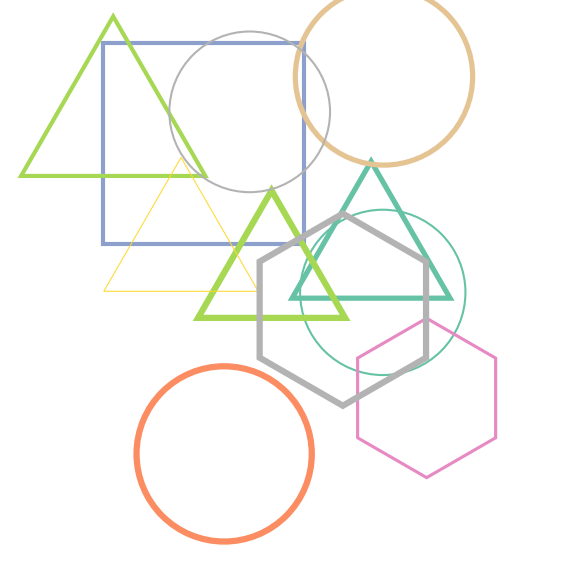[{"shape": "triangle", "thickness": 2.5, "radius": 0.79, "center": [0.643, 0.562]}, {"shape": "circle", "thickness": 1, "radius": 0.72, "center": [0.663, 0.493]}, {"shape": "circle", "thickness": 3, "radius": 0.76, "center": [0.388, 0.213]}, {"shape": "square", "thickness": 2, "radius": 0.87, "center": [0.352, 0.75]}, {"shape": "hexagon", "thickness": 1.5, "radius": 0.69, "center": [0.739, 0.31]}, {"shape": "triangle", "thickness": 3, "radius": 0.74, "center": [0.47, 0.522]}, {"shape": "triangle", "thickness": 2, "radius": 0.92, "center": [0.196, 0.787]}, {"shape": "triangle", "thickness": 0.5, "radius": 0.77, "center": [0.313, 0.572]}, {"shape": "circle", "thickness": 2.5, "radius": 0.77, "center": [0.665, 0.867]}, {"shape": "hexagon", "thickness": 3, "radius": 0.83, "center": [0.594, 0.463]}, {"shape": "circle", "thickness": 1, "radius": 0.7, "center": [0.432, 0.805]}]